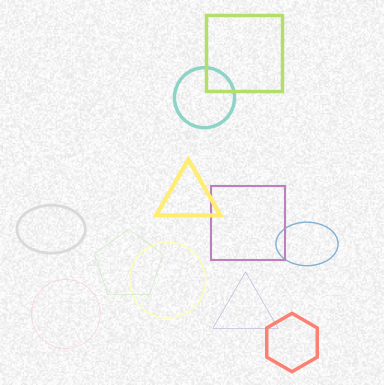[{"shape": "circle", "thickness": 2.5, "radius": 0.39, "center": [0.531, 0.746]}, {"shape": "circle", "thickness": 1, "radius": 0.49, "center": [0.435, 0.272]}, {"shape": "triangle", "thickness": 0.5, "radius": 0.49, "center": [0.638, 0.196]}, {"shape": "hexagon", "thickness": 2.5, "radius": 0.38, "center": [0.758, 0.11]}, {"shape": "oval", "thickness": 1, "radius": 0.4, "center": [0.797, 0.366]}, {"shape": "square", "thickness": 2.5, "radius": 0.49, "center": [0.635, 0.862]}, {"shape": "circle", "thickness": 0.5, "radius": 0.45, "center": [0.171, 0.185]}, {"shape": "oval", "thickness": 2, "radius": 0.44, "center": [0.133, 0.405]}, {"shape": "square", "thickness": 1.5, "radius": 0.48, "center": [0.645, 0.421]}, {"shape": "pentagon", "thickness": 0.5, "radius": 0.47, "center": [0.334, 0.311]}, {"shape": "triangle", "thickness": 3, "radius": 0.48, "center": [0.489, 0.489]}]